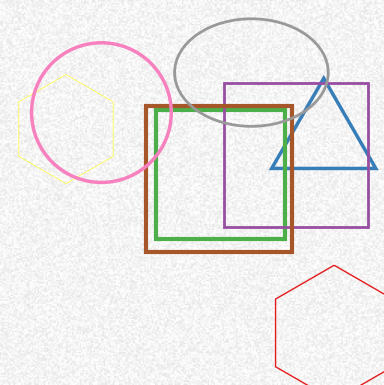[{"shape": "hexagon", "thickness": 1, "radius": 0.88, "center": [0.868, 0.135]}, {"shape": "triangle", "thickness": 2.5, "radius": 0.78, "center": [0.841, 0.641]}, {"shape": "square", "thickness": 3, "radius": 0.84, "center": [0.574, 0.547]}, {"shape": "square", "thickness": 2, "radius": 0.93, "center": [0.768, 0.598]}, {"shape": "hexagon", "thickness": 0.5, "radius": 0.71, "center": [0.171, 0.665]}, {"shape": "square", "thickness": 3, "radius": 0.95, "center": [0.569, 0.535]}, {"shape": "circle", "thickness": 2.5, "radius": 0.91, "center": [0.263, 0.707]}, {"shape": "oval", "thickness": 2, "radius": 1.0, "center": [0.653, 0.812]}]